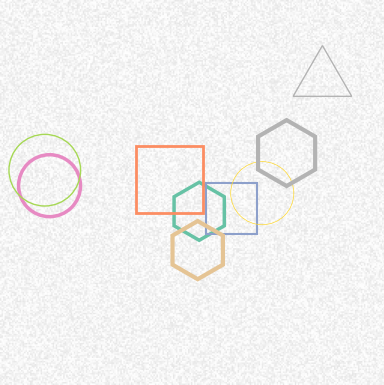[{"shape": "hexagon", "thickness": 2.5, "radius": 0.38, "center": [0.517, 0.451]}, {"shape": "square", "thickness": 2, "radius": 0.44, "center": [0.44, 0.533]}, {"shape": "square", "thickness": 1.5, "radius": 0.33, "center": [0.601, 0.458]}, {"shape": "circle", "thickness": 2.5, "radius": 0.4, "center": [0.129, 0.518]}, {"shape": "circle", "thickness": 1, "radius": 0.47, "center": [0.116, 0.558]}, {"shape": "circle", "thickness": 0.5, "radius": 0.41, "center": [0.681, 0.498]}, {"shape": "hexagon", "thickness": 3, "radius": 0.38, "center": [0.514, 0.35]}, {"shape": "triangle", "thickness": 1, "radius": 0.44, "center": [0.837, 0.794]}, {"shape": "hexagon", "thickness": 3, "radius": 0.43, "center": [0.744, 0.602]}]